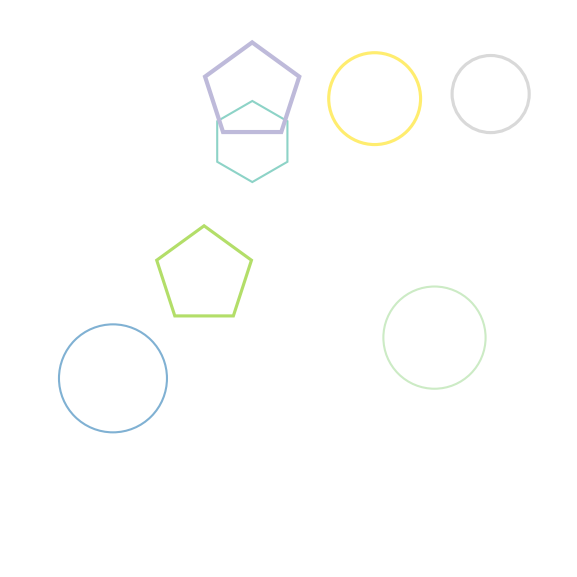[{"shape": "hexagon", "thickness": 1, "radius": 0.35, "center": [0.437, 0.754]}, {"shape": "pentagon", "thickness": 2, "radius": 0.43, "center": [0.437, 0.84]}, {"shape": "circle", "thickness": 1, "radius": 0.47, "center": [0.196, 0.344]}, {"shape": "pentagon", "thickness": 1.5, "radius": 0.43, "center": [0.353, 0.522]}, {"shape": "circle", "thickness": 1.5, "radius": 0.33, "center": [0.85, 0.836]}, {"shape": "circle", "thickness": 1, "radius": 0.44, "center": [0.752, 0.414]}, {"shape": "circle", "thickness": 1.5, "radius": 0.4, "center": [0.649, 0.828]}]